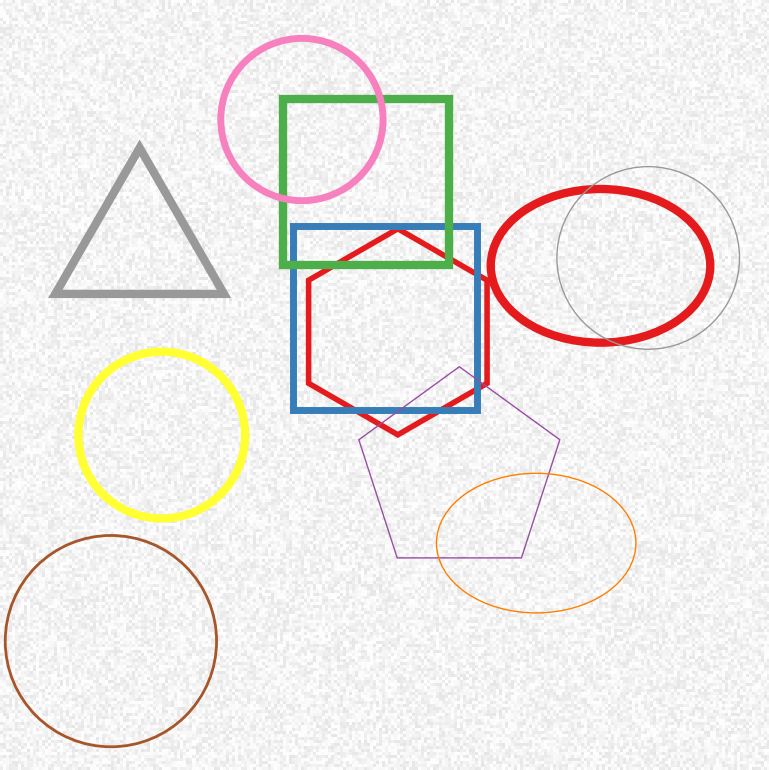[{"shape": "hexagon", "thickness": 2, "radius": 0.67, "center": [0.517, 0.569]}, {"shape": "oval", "thickness": 3, "radius": 0.71, "center": [0.78, 0.655]}, {"shape": "square", "thickness": 2.5, "radius": 0.6, "center": [0.5, 0.587]}, {"shape": "square", "thickness": 3, "radius": 0.54, "center": [0.476, 0.763]}, {"shape": "pentagon", "thickness": 0.5, "radius": 0.69, "center": [0.597, 0.386]}, {"shape": "oval", "thickness": 0.5, "radius": 0.65, "center": [0.696, 0.295]}, {"shape": "circle", "thickness": 3, "radius": 0.54, "center": [0.21, 0.435]}, {"shape": "circle", "thickness": 1, "radius": 0.69, "center": [0.144, 0.167]}, {"shape": "circle", "thickness": 2.5, "radius": 0.53, "center": [0.392, 0.845]}, {"shape": "triangle", "thickness": 3, "radius": 0.63, "center": [0.181, 0.682]}, {"shape": "circle", "thickness": 0.5, "radius": 0.59, "center": [0.842, 0.665]}]